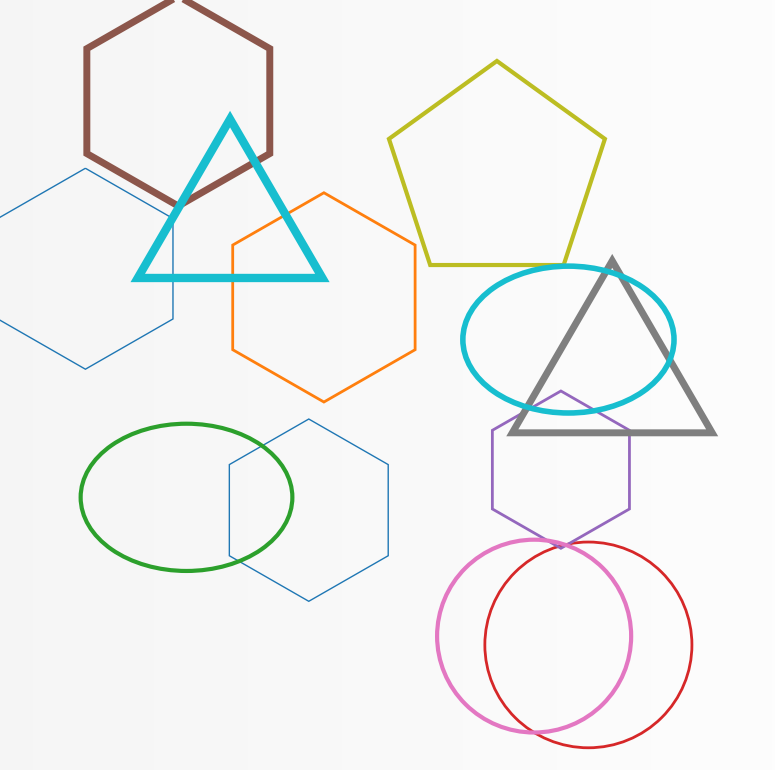[{"shape": "hexagon", "thickness": 0.5, "radius": 0.59, "center": [0.398, 0.337]}, {"shape": "hexagon", "thickness": 0.5, "radius": 0.65, "center": [0.11, 0.651]}, {"shape": "hexagon", "thickness": 1, "radius": 0.68, "center": [0.418, 0.614]}, {"shape": "oval", "thickness": 1.5, "radius": 0.68, "center": [0.241, 0.354]}, {"shape": "circle", "thickness": 1, "radius": 0.67, "center": [0.759, 0.162]}, {"shape": "hexagon", "thickness": 1, "radius": 0.51, "center": [0.724, 0.39]}, {"shape": "hexagon", "thickness": 2.5, "radius": 0.68, "center": [0.23, 0.869]}, {"shape": "circle", "thickness": 1.5, "radius": 0.63, "center": [0.689, 0.174]}, {"shape": "triangle", "thickness": 2.5, "radius": 0.74, "center": [0.79, 0.512]}, {"shape": "pentagon", "thickness": 1.5, "radius": 0.73, "center": [0.641, 0.774]}, {"shape": "triangle", "thickness": 3, "radius": 0.69, "center": [0.297, 0.708]}, {"shape": "oval", "thickness": 2, "radius": 0.68, "center": [0.733, 0.559]}]